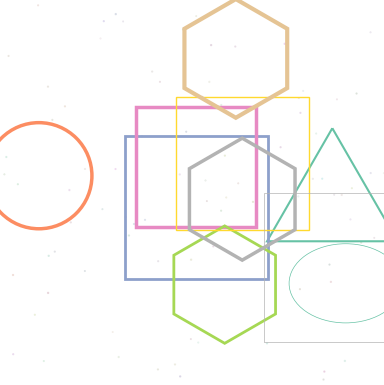[{"shape": "triangle", "thickness": 1.5, "radius": 0.98, "center": [0.863, 0.471]}, {"shape": "oval", "thickness": 0.5, "radius": 0.73, "center": [0.898, 0.264]}, {"shape": "circle", "thickness": 2.5, "radius": 0.69, "center": [0.101, 0.544]}, {"shape": "square", "thickness": 2, "radius": 0.93, "center": [0.51, 0.461]}, {"shape": "square", "thickness": 2.5, "radius": 0.78, "center": [0.509, 0.566]}, {"shape": "hexagon", "thickness": 2, "radius": 0.76, "center": [0.584, 0.261]}, {"shape": "square", "thickness": 1, "radius": 0.86, "center": [0.631, 0.576]}, {"shape": "hexagon", "thickness": 3, "radius": 0.77, "center": [0.613, 0.848]}, {"shape": "hexagon", "thickness": 2.5, "radius": 0.79, "center": [0.629, 0.483]}, {"shape": "square", "thickness": 0.5, "radius": 0.97, "center": [0.879, 0.306]}]